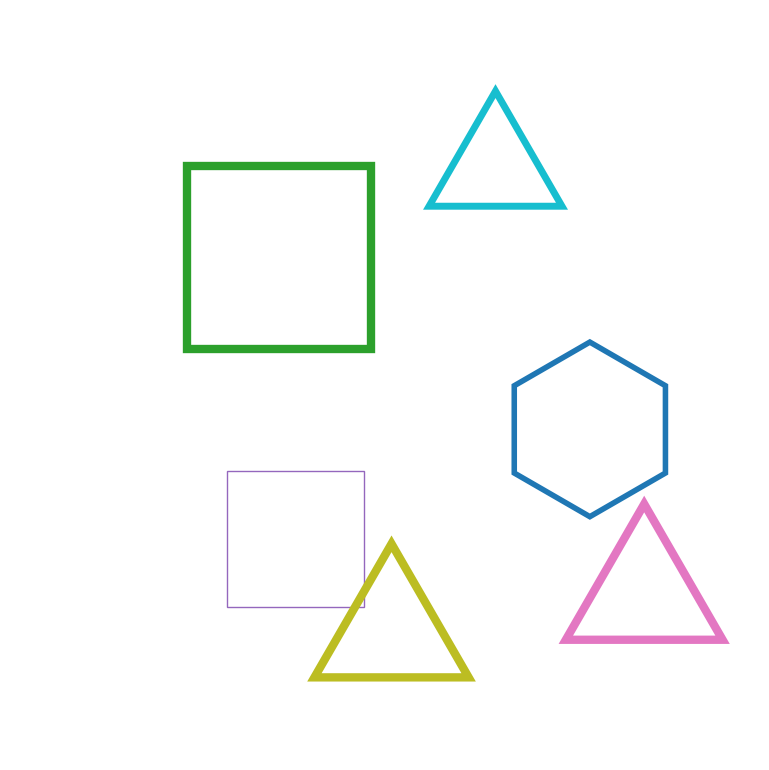[{"shape": "hexagon", "thickness": 2, "radius": 0.57, "center": [0.766, 0.442]}, {"shape": "square", "thickness": 3, "radius": 0.6, "center": [0.362, 0.665]}, {"shape": "square", "thickness": 0.5, "radius": 0.44, "center": [0.384, 0.3]}, {"shape": "triangle", "thickness": 3, "radius": 0.59, "center": [0.837, 0.228]}, {"shape": "triangle", "thickness": 3, "radius": 0.58, "center": [0.508, 0.178]}, {"shape": "triangle", "thickness": 2.5, "radius": 0.5, "center": [0.644, 0.782]}]